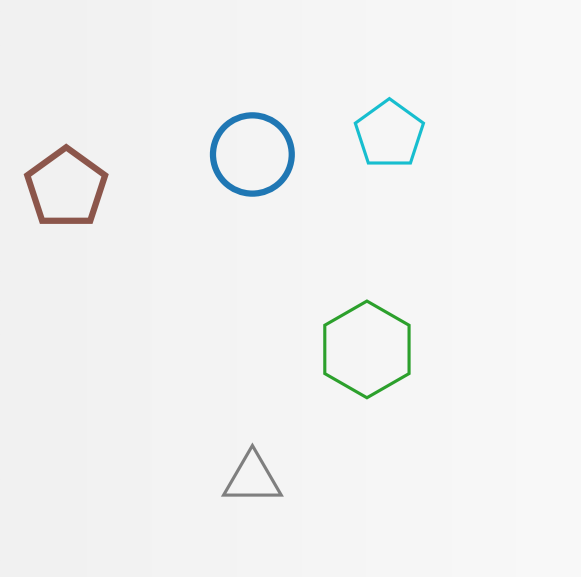[{"shape": "circle", "thickness": 3, "radius": 0.34, "center": [0.434, 0.732]}, {"shape": "hexagon", "thickness": 1.5, "radius": 0.42, "center": [0.631, 0.394]}, {"shape": "pentagon", "thickness": 3, "radius": 0.35, "center": [0.114, 0.674]}, {"shape": "triangle", "thickness": 1.5, "radius": 0.29, "center": [0.434, 0.17]}, {"shape": "pentagon", "thickness": 1.5, "radius": 0.31, "center": [0.67, 0.767]}]